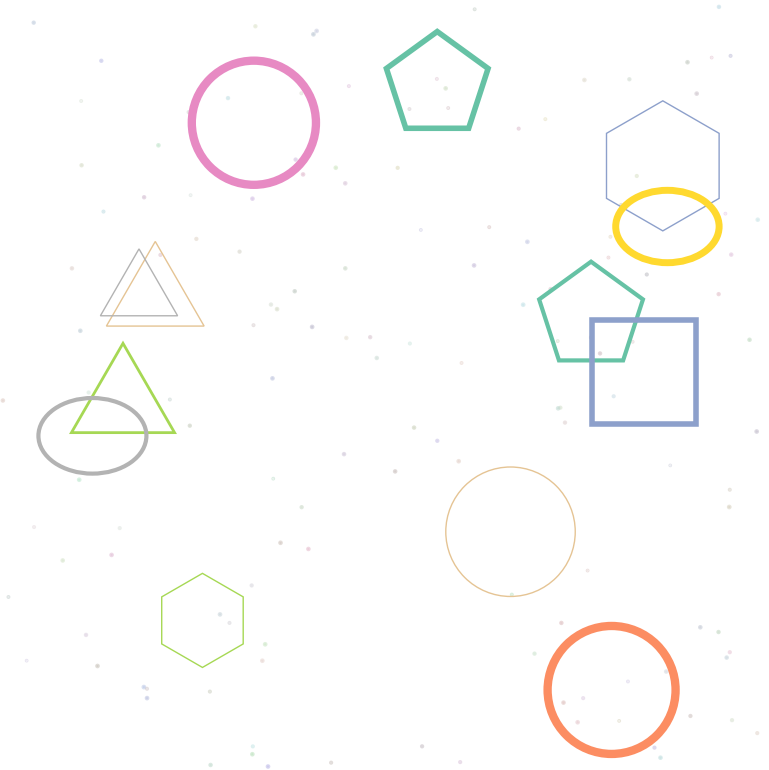[{"shape": "pentagon", "thickness": 2, "radius": 0.35, "center": [0.568, 0.89]}, {"shape": "pentagon", "thickness": 1.5, "radius": 0.35, "center": [0.768, 0.589]}, {"shape": "circle", "thickness": 3, "radius": 0.42, "center": [0.794, 0.104]}, {"shape": "hexagon", "thickness": 0.5, "radius": 0.42, "center": [0.861, 0.785]}, {"shape": "square", "thickness": 2, "radius": 0.34, "center": [0.836, 0.517]}, {"shape": "circle", "thickness": 3, "radius": 0.4, "center": [0.33, 0.841]}, {"shape": "triangle", "thickness": 1, "radius": 0.39, "center": [0.16, 0.477]}, {"shape": "hexagon", "thickness": 0.5, "radius": 0.31, "center": [0.263, 0.194]}, {"shape": "oval", "thickness": 2.5, "radius": 0.34, "center": [0.867, 0.706]}, {"shape": "circle", "thickness": 0.5, "radius": 0.42, "center": [0.663, 0.309]}, {"shape": "triangle", "thickness": 0.5, "radius": 0.37, "center": [0.202, 0.613]}, {"shape": "oval", "thickness": 1.5, "radius": 0.35, "center": [0.12, 0.434]}, {"shape": "triangle", "thickness": 0.5, "radius": 0.29, "center": [0.181, 0.619]}]